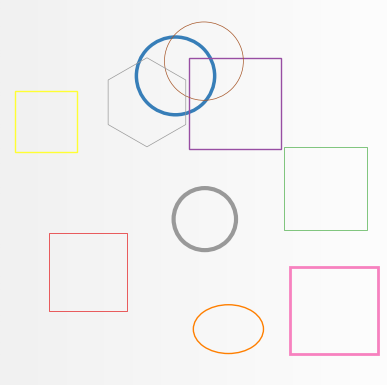[{"shape": "square", "thickness": 0.5, "radius": 0.5, "center": [0.226, 0.293]}, {"shape": "circle", "thickness": 2.5, "radius": 0.5, "center": [0.453, 0.803]}, {"shape": "square", "thickness": 0.5, "radius": 0.54, "center": [0.841, 0.511]}, {"shape": "square", "thickness": 1, "radius": 0.59, "center": [0.606, 0.732]}, {"shape": "oval", "thickness": 1, "radius": 0.45, "center": [0.589, 0.145]}, {"shape": "square", "thickness": 1, "radius": 0.4, "center": [0.118, 0.684]}, {"shape": "circle", "thickness": 0.5, "radius": 0.51, "center": [0.526, 0.841]}, {"shape": "square", "thickness": 2, "radius": 0.57, "center": [0.861, 0.193]}, {"shape": "circle", "thickness": 3, "radius": 0.4, "center": [0.529, 0.431]}, {"shape": "hexagon", "thickness": 0.5, "radius": 0.58, "center": [0.379, 0.734]}]